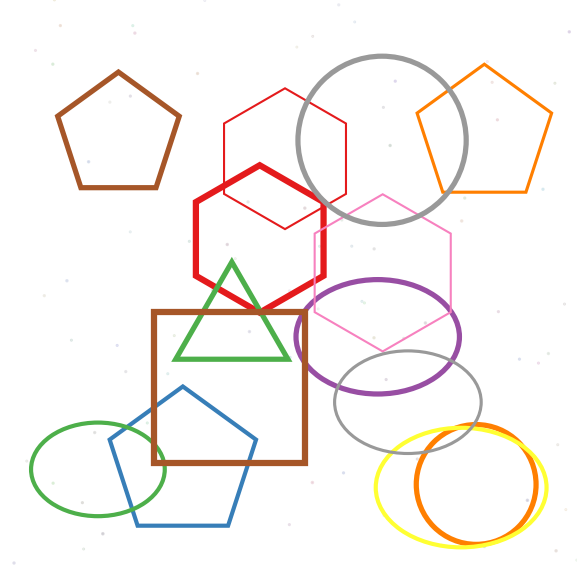[{"shape": "hexagon", "thickness": 3, "radius": 0.64, "center": [0.45, 0.585]}, {"shape": "hexagon", "thickness": 1, "radius": 0.61, "center": [0.494, 0.724]}, {"shape": "pentagon", "thickness": 2, "radius": 0.67, "center": [0.317, 0.197]}, {"shape": "oval", "thickness": 2, "radius": 0.58, "center": [0.17, 0.186]}, {"shape": "triangle", "thickness": 2.5, "radius": 0.56, "center": [0.401, 0.433]}, {"shape": "oval", "thickness": 2.5, "radius": 0.71, "center": [0.654, 0.416]}, {"shape": "pentagon", "thickness": 1.5, "radius": 0.61, "center": [0.839, 0.765]}, {"shape": "circle", "thickness": 2.5, "radius": 0.52, "center": [0.825, 0.16]}, {"shape": "oval", "thickness": 2, "radius": 0.74, "center": [0.799, 0.155]}, {"shape": "square", "thickness": 3, "radius": 0.65, "center": [0.397, 0.329]}, {"shape": "pentagon", "thickness": 2.5, "radius": 0.55, "center": [0.205, 0.764]}, {"shape": "hexagon", "thickness": 1, "radius": 0.68, "center": [0.663, 0.527]}, {"shape": "oval", "thickness": 1.5, "radius": 0.63, "center": [0.706, 0.303]}, {"shape": "circle", "thickness": 2.5, "radius": 0.73, "center": [0.662, 0.756]}]